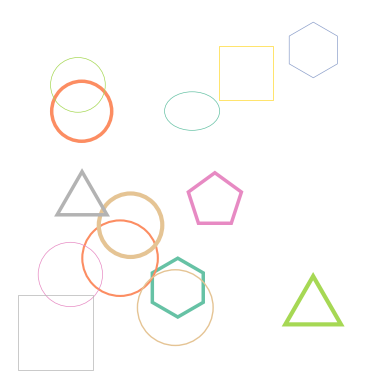[{"shape": "oval", "thickness": 0.5, "radius": 0.36, "center": [0.499, 0.712]}, {"shape": "hexagon", "thickness": 2.5, "radius": 0.38, "center": [0.462, 0.253]}, {"shape": "circle", "thickness": 1.5, "radius": 0.49, "center": [0.312, 0.329]}, {"shape": "circle", "thickness": 2.5, "radius": 0.39, "center": [0.212, 0.711]}, {"shape": "hexagon", "thickness": 0.5, "radius": 0.36, "center": [0.814, 0.87]}, {"shape": "pentagon", "thickness": 2.5, "radius": 0.36, "center": [0.558, 0.479]}, {"shape": "circle", "thickness": 0.5, "radius": 0.42, "center": [0.183, 0.287]}, {"shape": "triangle", "thickness": 3, "radius": 0.42, "center": [0.813, 0.199]}, {"shape": "circle", "thickness": 0.5, "radius": 0.36, "center": [0.202, 0.779]}, {"shape": "square", "thickness": 0.5, "radius": 0.35, "center": [0.639, 0.812]}, {"shape": "circle", "thickness": 1, "radius": 0.49, "center": [0.455, 0.201]}, {"shape": "circle", "thickness": 3, "radius": 0.41, "center": [0.339, 0.415]}, {"shape": "triangle", "thickness": 2.5, "radius": 0.37, "center": [0.213, 0.479]}, {"shape": "square", "thickness": 0.5, "radius": 0.49, "center": [0.144, 0.136]}]